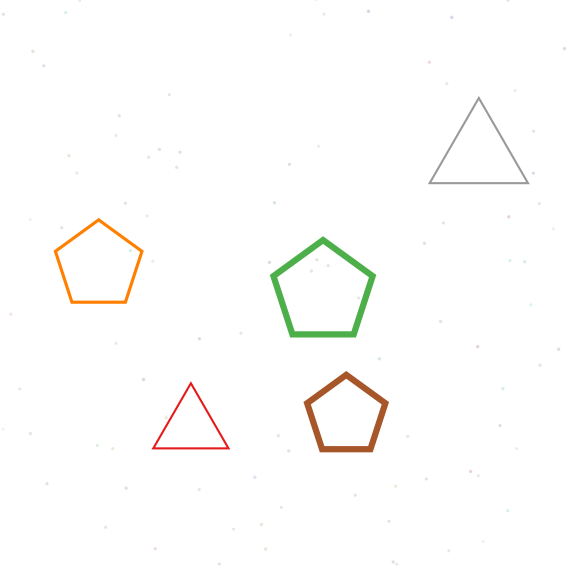[{"shape": "triangle", "thickness": 1, "radius": 0.38, "center": [0.331, 0.26]}, {"shape": "pentagon", "thickness": 3, "radius": 0.45, "center": [0.559, 0.493]}, {"shape": "pentagon", "thickness": 1.5, "radius": 0.39, "center": [0.171, 0.54]}, {"shape": "pentagon", "thickness": 3, "radius": 0.36, "center": [0.6, 0.279]}, {"shape": "triangle", "thickness": 1, "radius": 0.49, "center": [0.829, 0.731]}]